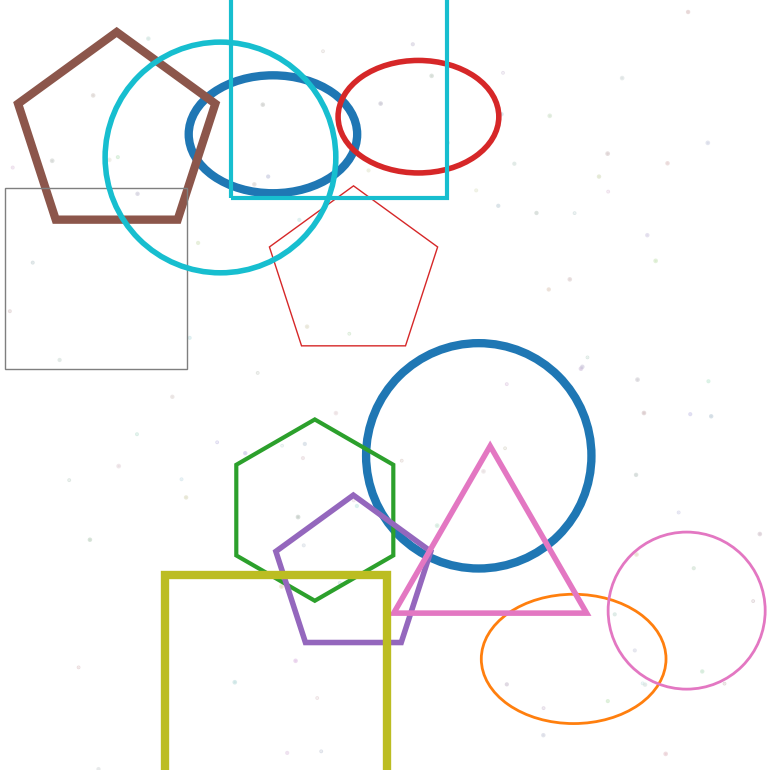[{"shape": "circle", "thickness": 3, "radius": 0.73, "center": [0.622, 0.408]}, {"shape": "oval", "thickness": 3, "radius": 0.55, "center": [0.354, 0.826]}, {"shape": "oval", "thickness": 1, "radius": 0.6, "center": [0.745, 0.144]}, {"shape": "hexagon", "thickness": 1.5, "radius": 0.59, "center": [0.409, 0.338]}, {"shape": "oval", "thickness": 2, "radius": 0.52, "center": [0.543, 0.848]}, {"shape": "pentagon", "thickness": 0.5, "radius": 0.57, "center": [0.459, 0.644]}, {"shape": "pentagon", "thickness": 2, "radius": 0.53, "center": [0.459, 0.251]}, {"shape": "pentagon", "thickness": 3, "radius": 0.67, "center": [0.152, 0.824]}, {"shape": "triangle", "thickness": 2, "radius": 0.72, "center": [0.637, 0.276]}, {"shape": "circle", "thickness": 1, "radius": 0.51, "center": [0.892, 0.207]}, {"shape": "square", "thickness": 0.5, "radius": 0.59, "center": [0.125, 0.638]}, {"shape": "square", "thickness": 3, "radius": 0.72, "center": [0.358, 0.109]}, {"shape": "circle", "thickness": 2, "radius": 0.75, "center": [0.286, 0.796]}, {"shape": "square", "thickness": 1.5, "radius": 0.7, "center": [0.44, 0.883]}]